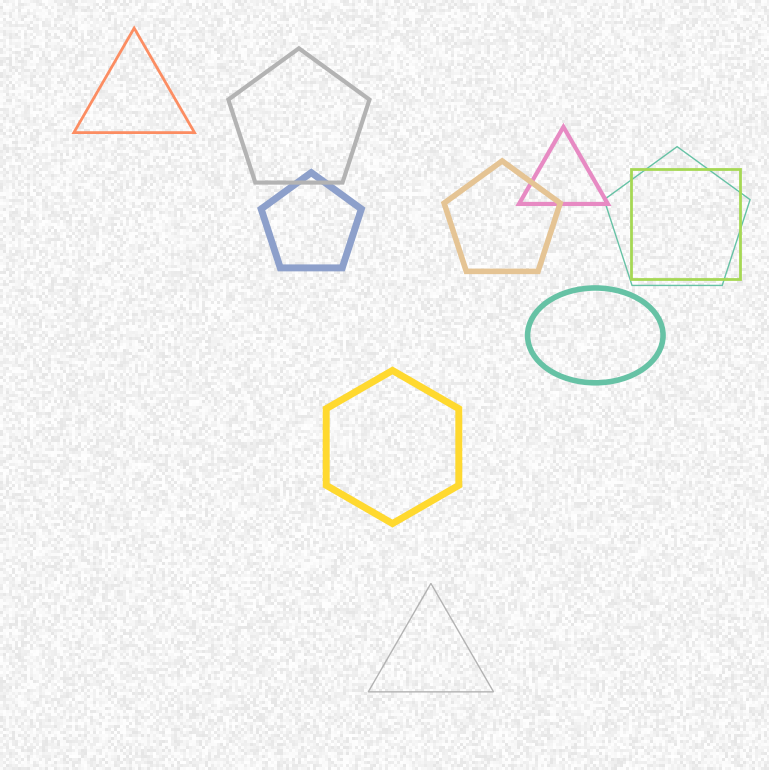[{"shape": "oval", "thickness": 2, "radius": 0.44, "center": [0.773, 0.564]}, {"shape": "pentagon", "thickness": 0.5, "radius": 0.5, "center": [0.879, 0.71]}, {"shape": "triangle", "thickness": 1, "radius": 0.45, "center": [0.174, 0.873]}, {"shape": "pentagon", "thickness": 2.5, "radius": 0.34, "center": [0.404, 0.707]}, {"shape": "triangle", "thickness": 1.5, "radius": 0.33, "center": [0.732, 0.768]}, {"shape": "square", "thickness": 1, "radius": 0.36, "center": [0.89, 0.709]}, {"shape": "hexagon", "thickness": 2.5, "radius": 0.5, "center": [0.51, 0.419]}, {"shape": "pentagon", "thickness": 2, "radius": 0.4, "center": [0.652, 0.712]}, {"shape": "triangle", "thickness": 0.5, "radius": 0.47, "center": [0.56, 0.148]}, {"shape": "pentagon", "thickness": 1.5, "radius": 0.48, "center": [0.388, 0.841]}]